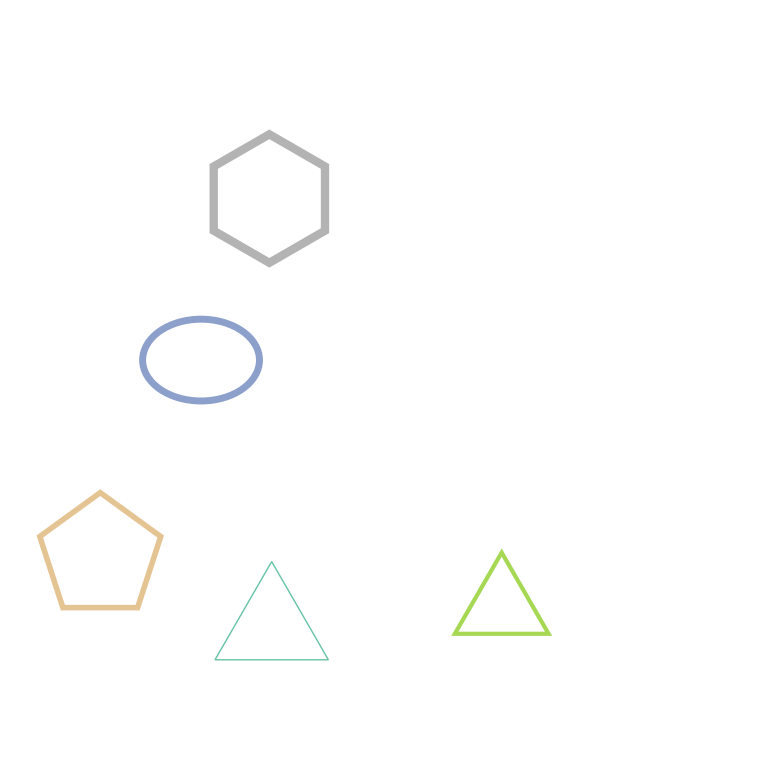[{"shape": "triangle", "thickness": 0.5, "radius": 0.43, "center": [0.353, 0.186]}, {"shape": "oval", "thickness": 2.5, "radius": 0.38, "center": [0.261, 0.532]}, {"shape": "triangle", "thickness": 1.5, "radius": 0.35, "center": [0.652, 0.212]}, {"shape": "pentagon", "thickness": 2, "radius": 0.41, "center": [0.13, 0.278]}, {"shape": "hexagon", "thickness": 3, "radius": 0.42, "center": [0.35, 0.742]}]